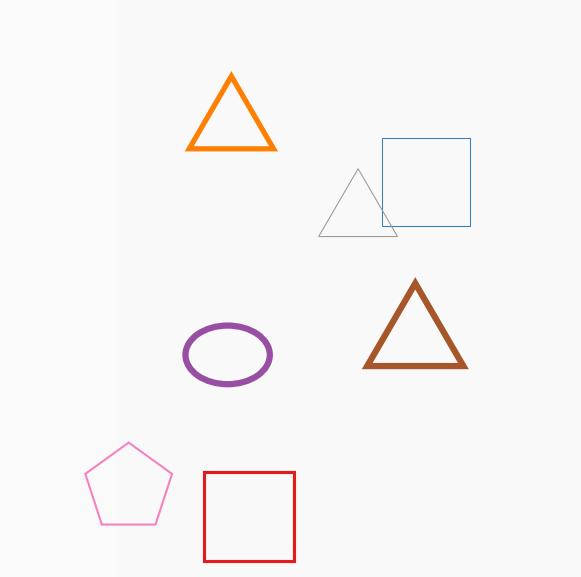[{"shape": "square", "thickness": 1.5, "radius": 0.38, "center": [0.428, 0.105]}, {"shape": "square", "thickness": 0.5, "radius": 0.38, "center": [0.734, 0.684]}, {"shape": "oval", "thickness": 3, "radius": 0.36, "center": [0.392, 0.385]}, {"shape": "triangle", "thickness": 2.5, "radius": 0.42, "center": [0.398, 0.783]}, {"shape": "triangle", "thickness": 3, "radius": 0.48, "center": [0.714, 0.413]}, {"shape": "pentagon", "thickness": 1, "radius": 0.39, "center": [0.221, 0.154]}, {"shape": "triangle", "thickness": 0.5, "radius": 0.39, "center": [0.616, 0.629]}]